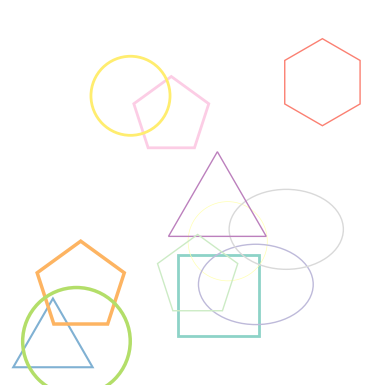[{"shape": "square", "thickness": 2, "radius": 0.53, "center": [0.568, 0.233]}, {"shape": "circle", "thickness": 0.5, "radius": 0.51, "center": [0.591, 0.373]}, {"shape": "oval", "thickness": 1, "radius": 0.75, "center": [0.665, 0.261]}, {"shape": "hexagon", "thickness": 1, "radius": 0.56, "center": [0.837, 0.786]}, {"shape": "triangle", "thickness": 1.5, "radius": 0.6, "center": [0.137, 0.106]}, {"shape": "pentagon", "thickness": 2.5, "radius": 0.59, "center": [0.21, 0.255]}, {"shape": "circle", "thickness": 2.5, "radius": 0.7, "center": [0.199, 0.113]}, {"shape": "pentagon", "thickness": 2, "radius": 0.51, "center": [0.445, 0.699]}, {"shape": "oval", "thickness": 1, "radius": 0.74, "center": [0.743, 0.404]}, {"shape": "triangle", "thickness": 1, "radius": 0.73, "center": [0.565, 0.459]}, {"shape": "pentagon", "thickness": 1, "radius": 0.55, "center": [0.513, 0.281]}, {"shape": "circle", "thickness": 2, "radius": 0.51, "center": [0.339, 0.751]}]